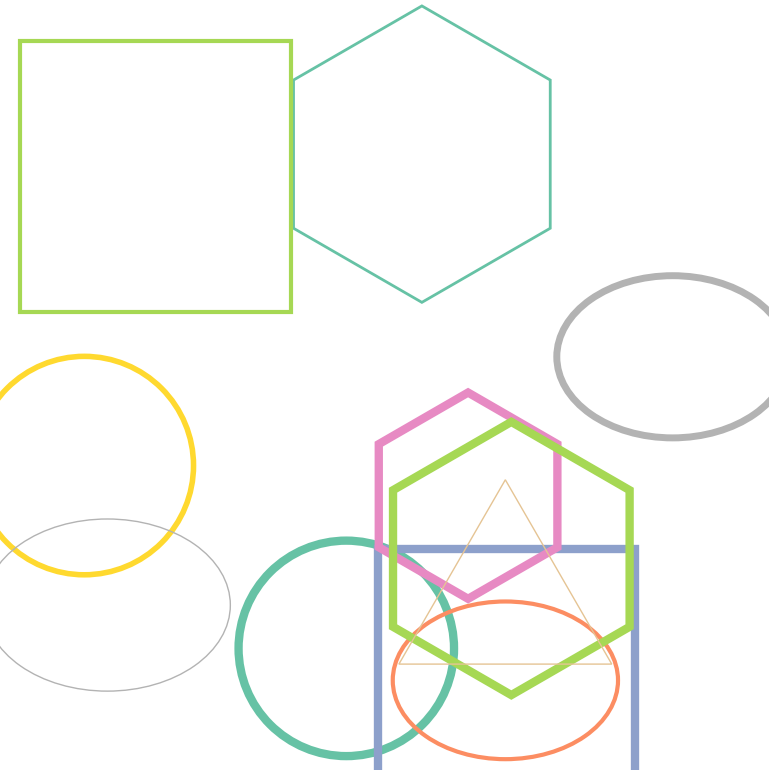[{"shape": "hexagon", "thickness": 1, "radius": 0.96, "center": [0.548, 0.8]}, {"shape": "circle", "thickness": 3, "radius": 0.7, "center": [0.45, 0.158]}, {"shape": "oval", "thickness": 1.5, "radius": 0.73, "center": [0.656, 0.116]}, {"shape": "square", "thickness": 3, "radius": 0.84, "center": [0.657, 0.121]}, {"shape": "hexagon", "thickness": 3, "radius": 0.67, "center": [0.608, 0.356]}, {"shape": "square", "thickness": 1.5, "radius": 0.88, "center": [0.202, 0.771]}, {"shape": "hexagon", "thickness": 3, "radius": 0.89, "center": [0.664, 0.275]}, {"shape": "circle", "thickness": 2, "radius": 0.71, "center": [0.109, 0.395]}, {"shape": "triangle", "thickness": 0.5, "radius": 0.8, "center": [0.656, 0.217]}, {"shape": "oval", "thickness": 2.5, "radius": 0.75, "center": [0.874, 0.537]}, {"shape": "oval", "thickness": 0.5, "radius": 0.8, "center": [0.139, 0.214]}]